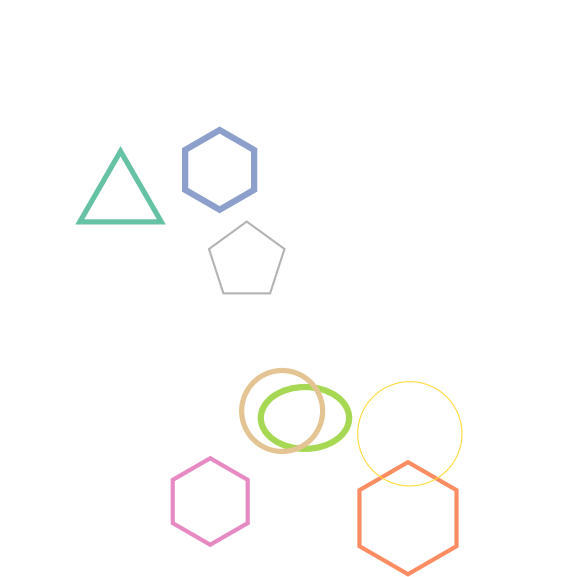[{"shape": "triangle", "thickness": 2.5, "radius": 0.41, "center": [0.209, 0.656]}, {"shape": "hexagon", "thickness": 2, "radius": 0.49, "center": [0.706, 0.102]}, {"shape": "hexagon", "thickness": 3, "radius": 0.34, "center": [0.38, 0.705]}, {"shape": "hexagon", "thickness": 2, "radius": 0.37, "center": [0.364, 0.131]}, {"shape": "oval", "thickness": 3, "radius": 0.38, "center": [0.528, 0.275]}, {"shape": "circle", "thickness": 0.5, "radius": 0.45, "center": [0.71, 0.248]}, {"shape": "circle", "thickness": 2.5, "radius": 0.35, "center": [0.489, 0.287]}, {"shape": "pentagon", "thickness": 1, "radius": 0.34, "center": [0.427, 0.547]}]